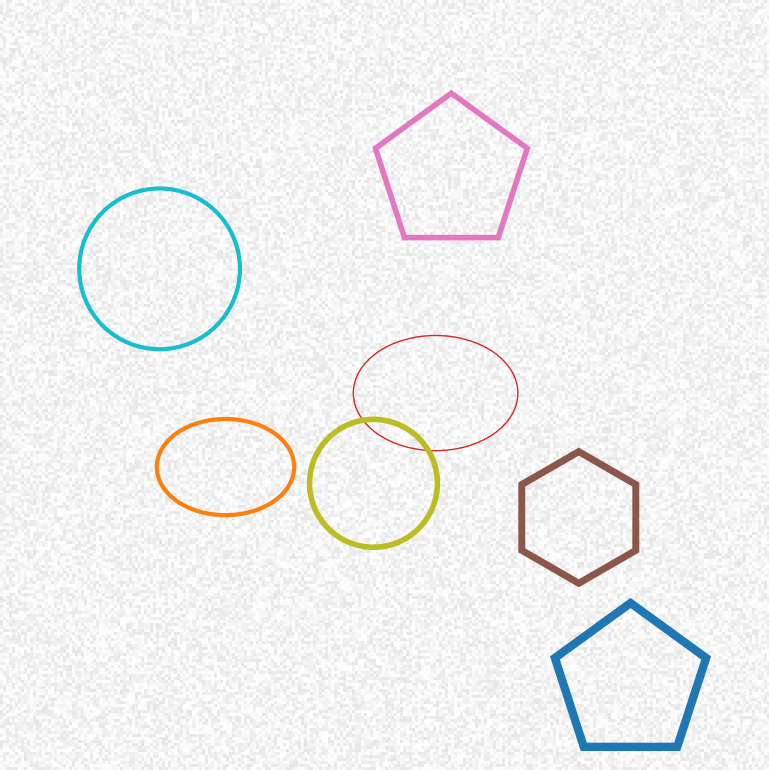[{"shape": "pentagon", "thickness": 3, "radius": 0.52, "center": [0.819, 0.114]}, {"shape": "oval", "thickness": 1.5, "radius": 0.45, "center": [0.293, 0.393]}, {"shape": "oval", "thickness": 0.5, "radius": 0.53, "center": [0.566, 0.49]}, {"shape": "hexagon", "thickness": 2.5, "radius": 0.43, "center": [0.752, 0.328]}, {"shape": "pentagon", "thickness": 2, "radius": 0.52, "center": [0.586, 0.775]}, {"shape": "circle", "thickness": 2, "radius": 0.42, "center": [0.485, 0.372]}, {"shape": "circle", "thickness": 1.5, "radius": 0.52, "center": [0.207, 0.651]}]